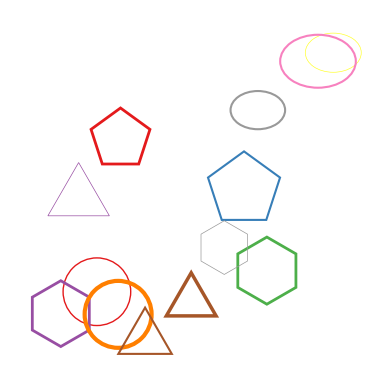[{"shape": "circle", "thickness": 1, "radius": 0.44, "center": [0.252, 0.242]}, {"shape": "pentagon", "thickness": 2, "radius": 0.4, "center": [0.313, 0.639]}, {"shape": "pentagon", "thickness": 1.5, "radius": 0.49, "center": [0.634, 0.508]}, {"shape": "hexagon", "thickness": 2, "radius": 0.44, "center": [0.693, 0.297]}, {"shape": "hexagon", "thickness": 2, "radius": 0.43, "center": [0.158, 0.185]}, {"shape": "triangle", "thickness": 0.5, "radius": 0.46, "center": [0.204, 0.486]}, {"shape": "circle", "thickness": 3, "radius": 0.43, "center": [0.307, 0.183]}, {"shape": "oval", "thickness": 0.5, "radius": 0.36, "center": [0.866, 0.863]}, {"shape": "triangle", "thickness": 1.5, "radius": 0.4, "center": [0.377, 0.121]}, {"shape": "triangle", "thickness": 2.5, "radius": 0.37, "center": [0.497, 0.217]}, {"shape": "oval", "thickness": 1.5, "radius": 0.49, "center": [0.826, 0.841]}, {"shape": "oval", "thickness": 1.5, "radius": 0.35, "center": [0.67, 0.714]}, {"shape": "hexagon", "thickness": 0.5, "radius": 0.35, "center": [0.583, 0.357]}]